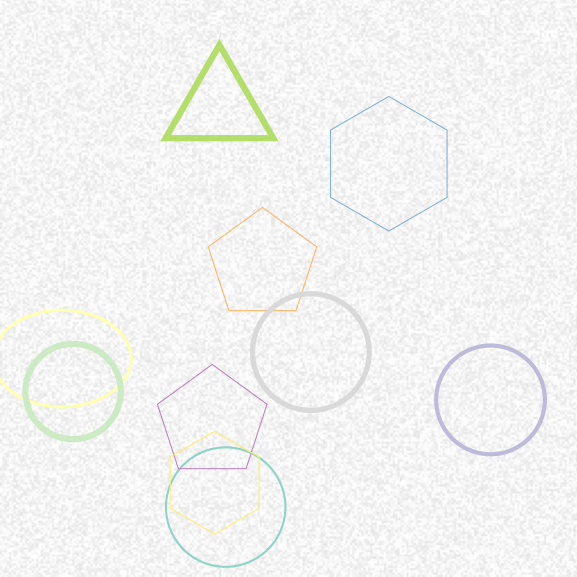[{"shape": "circle", "thickness": 1, "radius": 0.52, "center": [0.391, 0.121]}, {"shape": "oval", "thickness": 1.5, "radius": 0.6, "center": [0.107, 0.378]}, {"shape": "circle", "thickness": 2, "radius": 0.47, "center": [0.849, 0.307]}, {"shape": "hexagon", "thickness": 0.5, "radius": 0.58, "center": [0.673, 0.716]}, {"shape": "pentagon", "thickness": 0.5, "radius": 0.49, "center": [0.455, 0.541]}, {"shape": "triangle", "thickness": 3, "radius": 0.54, "center": [0.38, 0.814]}, {"shape": "circle", "thickness": 2.5, "radius": 0.51, "center": [0.538, 0.39]}, {"shape": "pentagon", "thickness": 0.5, "radius": 0.5, "center": [0.367, 0.268]}, {"shape": "circle", "thickness": 3, "radius": 0.41, "center": [0.127, 0.321]}, {"shape": "hexagon", "thickness": 0.5, "radius": 0.44, "center": [0.372, 0.163]}]